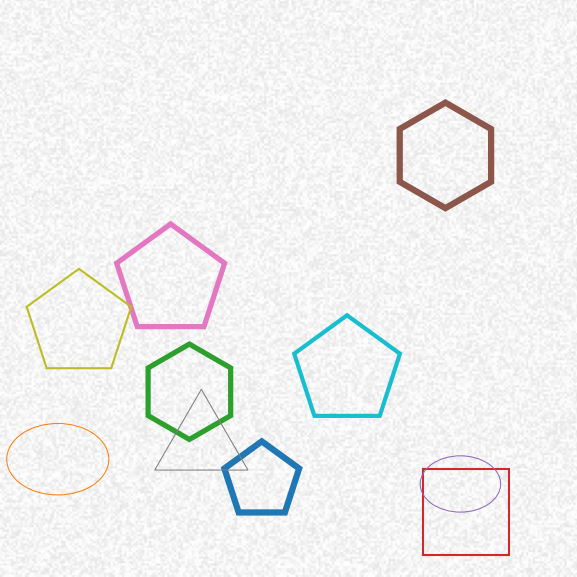[{"shape": "pentagon", "thickness": 3, "radius": 0.34, "center": [0.453, 0.167]}, {"shape": "oval", "thickness": 0.5, "radius": 0.44, "center": [0.1, 0.204]}, {"shape": "hexagon", "thickness": 2.5, "radius": 0.41, "center": [0.328, 0.321]}, {"shape": "square", "thickness": 1, "radius": 0.37, "center": [0.807, 0.113]}, {"shape": "oval", "thickness": 0.5, "radius": 0.35, "center": [0.797, 0.161]}, {"shape": "hexagon", "thickness": 3, "radius": 0.46, "center": [0.771, 0.73]}, {"shape": "pentagon", "thickness": 2.5, "radius": 0.49, "center": [0.295, 0.513]}, {"shape": "triangle", "thickness": 0.5, "radius": 0.47, "center": [0.349, 0.232]}, {"shape": "pentagon", "thickness": 1, "radius": 0.48, "center": [0.137, 0.439]}, {"shape": "pentagon", "thickness": 2, "radius": 0.48, "center": [0.601, 0.357]}]